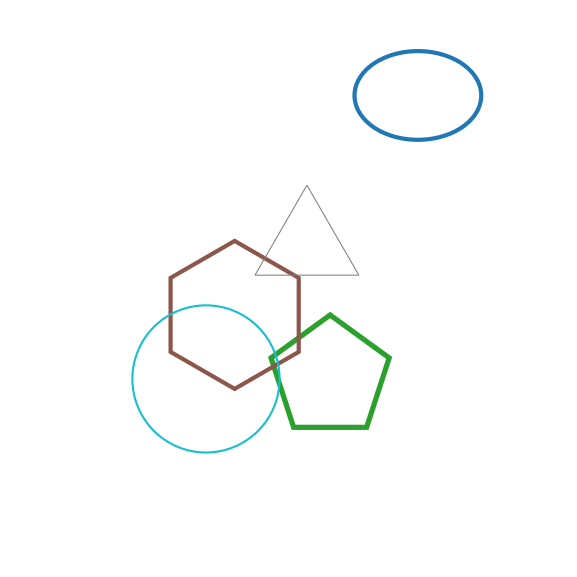[{"shape": "oval", "thickness": 2, "radius": 0.55, "center": [0.724, 0.834]}, {"shape": "pentagon", "thickness": 2.5, "radius": 0.54, "center": [0.572, 0.346]}, {"shape": "hexagon", "thickness": 2, "radius": 0.64, "center": [0.406, 0.454]}, {"shape": "triangle", "thickness": 0.5, "radius": 0.52, "center": [0.531, 0.575]}, {"shape": "circle", "thickness": 1, "radius": 0.64, "center": [0.357, 0.343]}]